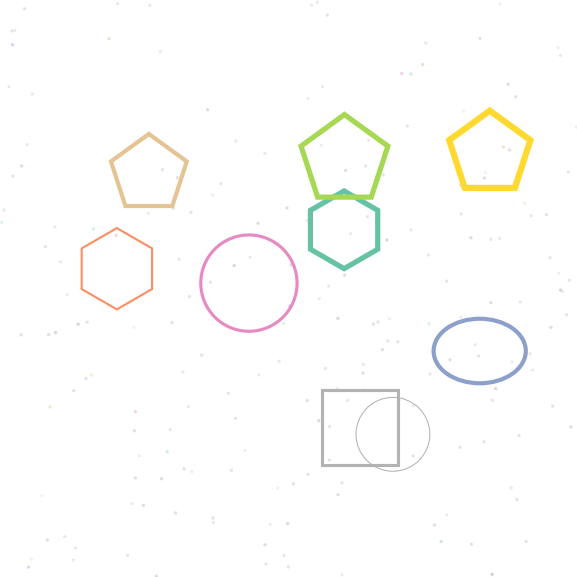[{"shape": "hexagon", "thickness": 2.5, "radius": 0.34, "center": [0.596, 0.601]}, {"shape": "hexagon", "thickness": 1, "radius": 0.35, "center": [0.202, 0.534]}, {"shape": "oval", "thickness": 2, "radius": 0.4, "center": [0.831, 0.391]}, {"shape": "circle", "thickness": 1.5, "radius": 0.42, "center": [0.431, 0.509]}, {"shape": "pentagon", "thickness": 2.5, "radius": 0.4, "center": [0.596, 0.722]}, {"shape": "pentagon", "thickness": 3, "radius": 0.37, "center": [0.848, 0.734]}, {"shape": "pentagon", "thickness": 2, "radius": 0.35, "center": [0.258, 0.698]}, {"shape": "square", "thickness": 1.5, "radius": 0.33, "center": [0.624, 0.259]}, {"shape": "circle", "thickness": 0.5, "radius": 0.32, "center": [0.68, 0.247]}]